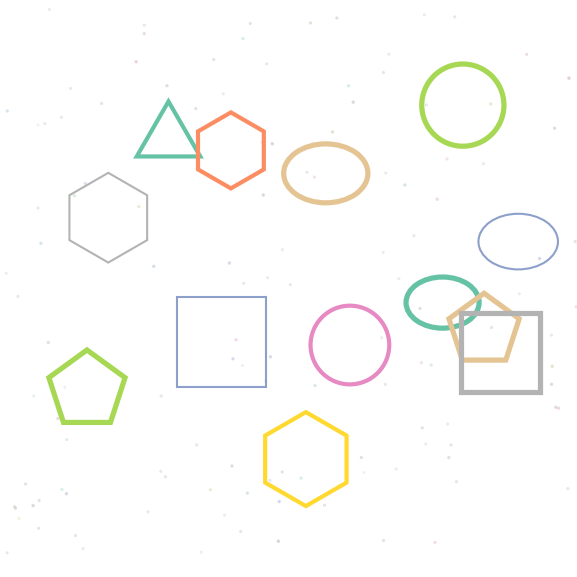[{"shape": "oval", "thickness": 2.5, "radius": 0.32, "center": [0.766, 0.475]}, {"shape": "triangle", "thickness": 2, "radius": 0.32, "center": [0.292, 0.76]}, {"shape": "hexagon", "thickness": 2, "radius": 0.33, "center": [0.4, 0.739]}, {"shape": "square", "thickness": 1, "radius": 0.39, "center": [0.384, 0.407]}, {"shape": "oval", "thickness": 1, "radius": 0.34, "center": [0.897, 0.581]}, {"shape": "circle", "thickness": 2, "radius": 0.34, "center": [0.606, 0.402]}, {"shape": "pentagon", "thickness": 2.5, "radius": 0.35, "center": [0.151, 0.324]}, {"shape": "circle", "thickness": 2.5, "radius": 0.36, "center": [0.801, 0.817]}, {"shape": "hexagon", "thickness": 2, "radius": 0.41, "center": [0.53, 0.204]}, {"shape": "oval", "thickness": 2.5, "radius": 0.36, "center": [0.564, 0.699]}, {"shape": "pentagon", "thickness": 2.5, "radius": 0.32, "center": [0.838, 0.427]}, {"shape": "hexagon", "thickness": 1, "radius": 0.39, "center": [0.188, 0.622]}, {"shape": "square", "thickness": 2.5, "radius": 0.34, "center": [0.867, 0.388]}]